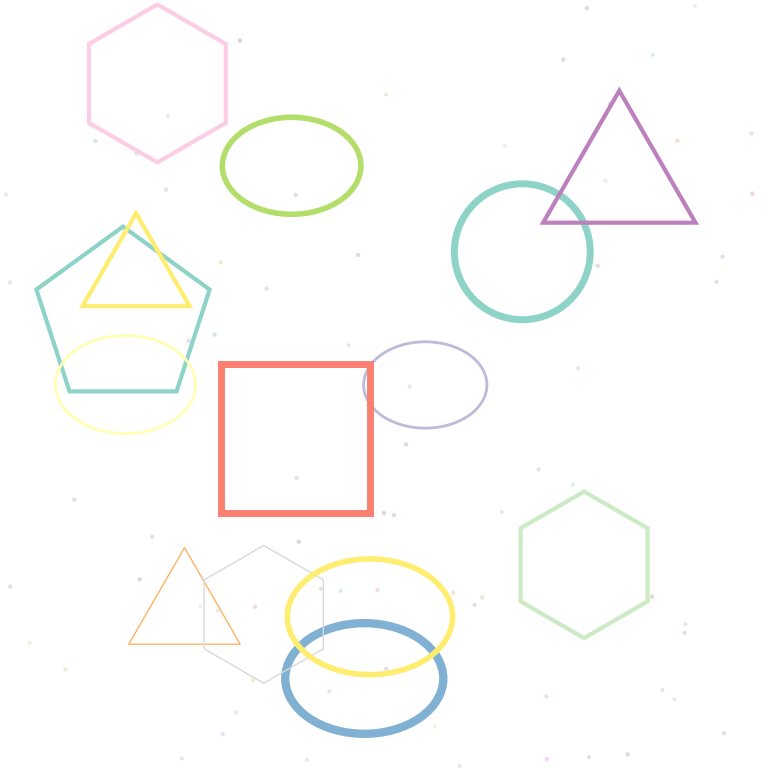[{"shape": "pentagon", "thickness": 1.5, "radius": 0.59, "center": [0.16, 0.587]}, {"shape": "circle", "thickness": 2.5, "radius": 0.44, "center": [0.678, 0.673]}, {"shape": "oval", "thickness": 1, "radius": 0.45, "center": [0.163, 0.501]}, {"shape": "oval", "thickness": 1, "radius": 0.4, "center": [0.552, 0.5]}, {"shape": "square", "thickness": 2.5, "radius": 0.48, "center": [0.384, 0.43]}, {"shape": "oval", "thickness": 3, "radius": 0.51, "center": [0.473, 0.119]}, {"shape": "triangle", "thickness": 0.5, "radius": 0.42, "center": [0.24, 0.205]}, {"shape": "oval", "thickness": 2, "radius": 0.45, "center": [0.379, 0.785]}, {"shape": "hexagon", "thickness": 1.5, "radius": 0.51, "center": [0.204, 0.892]}, {"shape": "hexagon", "thickness": 0.5, "radius": 0.45, "center": [0.343, 0.202]}, {"shape": "triangle", "thickness": 1.5, "radius": 0.57, "center": [0.804, 0.768]}, {"shape": "hexagon", "thickness": 1.5, "radius": 0.48, "center": [0.759, 0.267]}, {"shape": "oval", "thickness": 2, "radius": 0.54, "center": [0.48, 0.199]}, {"shape": "triangle", "thickness": 1.5, "radius": 0.4, "center": [0.177, 0.643]}]